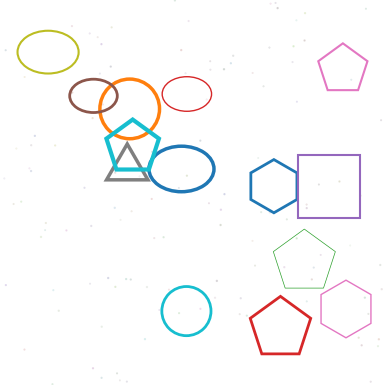[{"shape": "oval", "thickness": 2.5, "radius": 0.42, "center": [0.471, 0.561]}, {"shape": "hexagon", "thickness": 2, "radius": 0.35, "center": [0.711, 0.516]}, {"shape": "circle", "thickness": 2.5, "radius": 0.39, "center": [0.337, 0.717]}, {"shape": "pentagon", "thickness": 0.5, "radius": 0.42, "center": [0.79, 0.32]}, {"shape": "pentagon", "thickness": 2, "radius": 0.41, "center": [0.729, 0.148]}, {"shape": "oval", "thickness": 1, "radius": 0.32, "center": [0.485, 0.756]}, {"shape": "square", "thickness": 1.5, "radius": 0.4, "center": [0.855, 0.516]}, {"shape": "oval", "thickness": 2, "radius": 0.31, "center": [0.243, 0.751]}, {"shape": "pentagon", "thickness": 1.5, "radius": 0.34, "center": [0.891, 0.82]}, {"shape": "hexagon", "thickness": 1, "radius": 0.37, "center": [0.899, 0.197]}, {"shape": "triangle", "thickness": 2.5, "radius": 0.31, "center": [0.33, 0.564]}, {"shape": "oval", "thickness": 1.5, "radius": 0.4, "center": [0.125, 0.865]}, {"shape": "circle", "thickness": 2, "radius": 0.32, "center": [0.484, 0.192]}, {"shape": "pentagon", "thickness": 3, "radius": 0.36, "center": [0.345, 0.618]}]